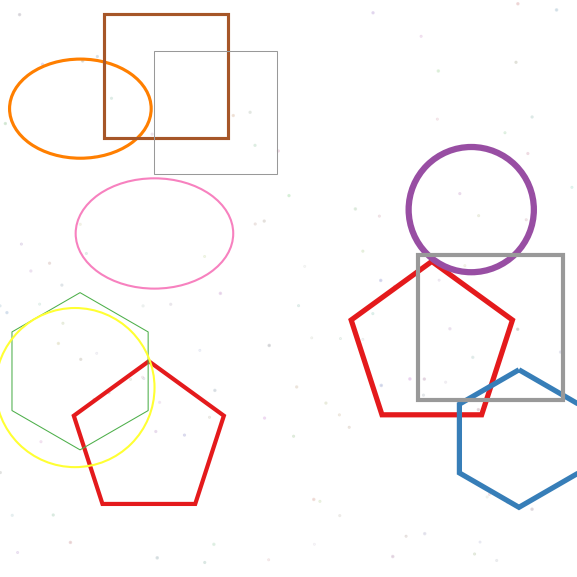[{"shape": "pentagon", "thickness": 2, "radius": 0.68, "center": [0.258, 0.237]}, {"shape": "pentagon", "thickness": 2.5, "radius": 0.73, "center": [0.748, 0.4]}, {"shape": "hexagon", "thickness": 2.5, "radius": 0.6, "center": [0.899, 0.24]}, {"shape": "hexagon", "thickness": 0.5, "radius": 0.68, "center": [0.139, 0.356]}, {"shape": "circle", "thickness": 3, "radius": 0.54, "center": [0.816, 0.636]}, {"shape": "oval", "thickness": 1.5, "radius": 0.61, "center": [0.139, 0.811]}, {"shape": "circle", "thickness": 1, "radius": 0.69, "center": [0.13, 0.328]}, {"shape": "square", "thickness": 1.5, "radius": 0.54, "center": [0.288, 0.868]}, {"shape": "oval", "thickness": 1, "radius": 0.68, "center": [0.267, 0.595]}, {"shape": "square", "thickness": 0.5, "radius": 0.53, "center": [0.373, 0.804]}, {"shape": "square", "thickness": 2, "radius": 0.63, "center": [0.85, 0.432]}]